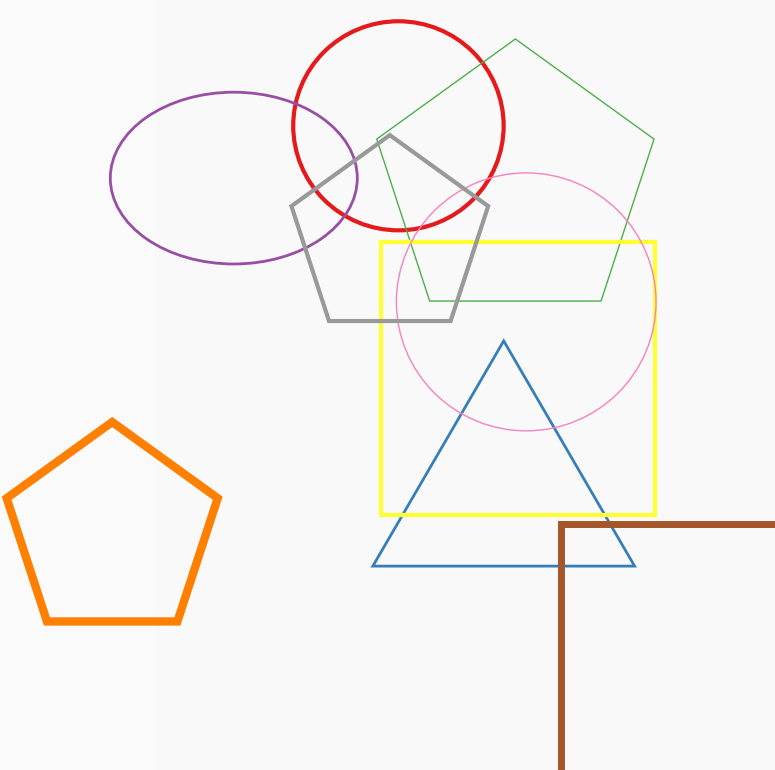[{"shape": "circle", "thickness": 1.5, "radius": 0.68, "center": [0.514, 0.837]}, {"shape": "triangle", "thickness": 1, "radius": 0.97, "center": [0.65, 0.362]}, {"shape": "pentagon", "thickness": 0.5, "radius": 0.94, "center": [0.665, 0.761]}, {"shape": "oval", "thickness": 1, "radius": 0.8, "center": [0.302, 0.769]}, {"shape": "pentagon", "thickness": 3, "radius": 0.72, "center": [0.145, 0.309]}, {"shape": "square", "thickness": 1.5, "radius": 0.89, "center": [0.668, 0.509]}, {"shape": "square", "thickness": 2.5, "radius": 0.87, "center": [0.897, 0.146]}, {"shape": "circle", "thickness": 0.5, "radius": 0.84, "center": [0.679, 0.608]}, {"shape": "pentagon", "thickness": 1.5, "radius": 0.67, "center": [0.503, 0.691]}]